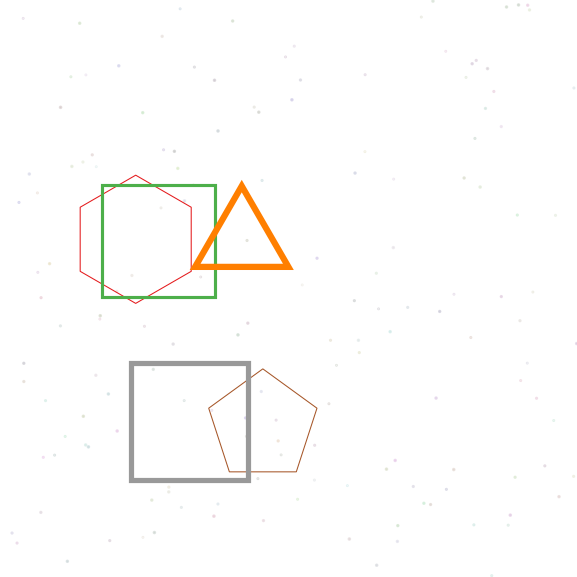[{"shape": "hexagon", "thickness": 0.5, "radius": 0.55, "center": [0.235, 0.585]}, {"shape": "square", "thickness": 1.5, "radius": 0.49, "center": [0.274, 0.582]}, {"shape": "triangle", "thickness": 3, "radius": 0.47, "center": [0.419, 0.584]}, {"shape": "pentagon", "thickness": 0.5, "radius": 0.49, "center": [0.455, 0.262]}, {"shape": "square", "thickness": 2.5, "radius": 0.51, "center": [0.328, 0.27]}]